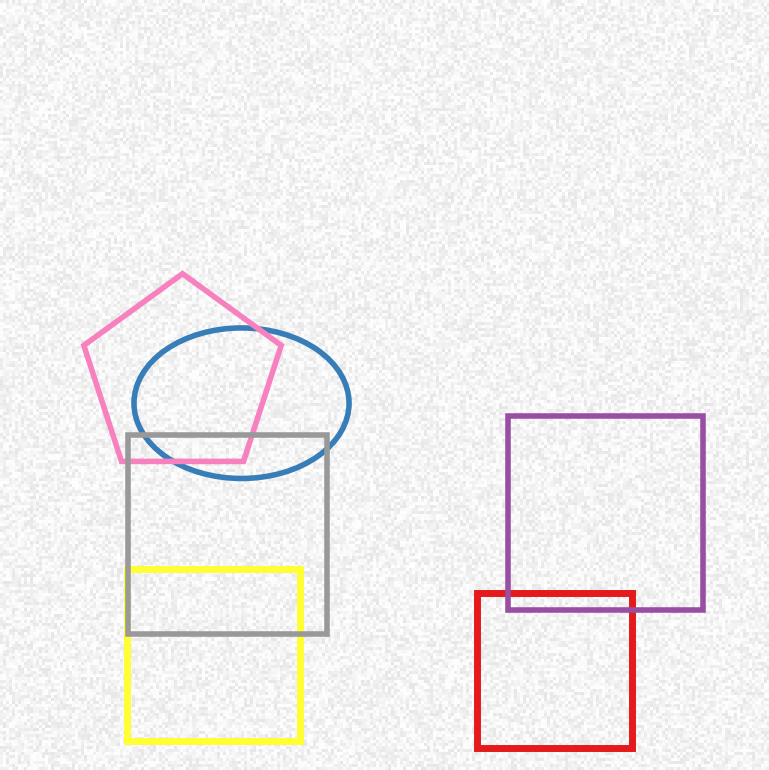[{"shape": "square", "thickness": 2.5, "radius": 0.5, "center": [0.72, 0.13]}, {"shape": "oval", "thickness": 2, "radius": 0.7, "center": [0.314, 0.476]}, {"shape": "square", "thickness": 2, "radius": 0.63, "center": [0.787, 0.334]}, {"shape": "square", "thickness": 2.5, "radius": 0.56, "center": [0.277, 0.149]}, {"shape": "pentagon", "thickness": 2, "radius": 0.67, "center": [0.237, 0.51]}, {"shape": "square", "thickness": 2, "radius": 0.65, "center": [0.295, 0.306]}]